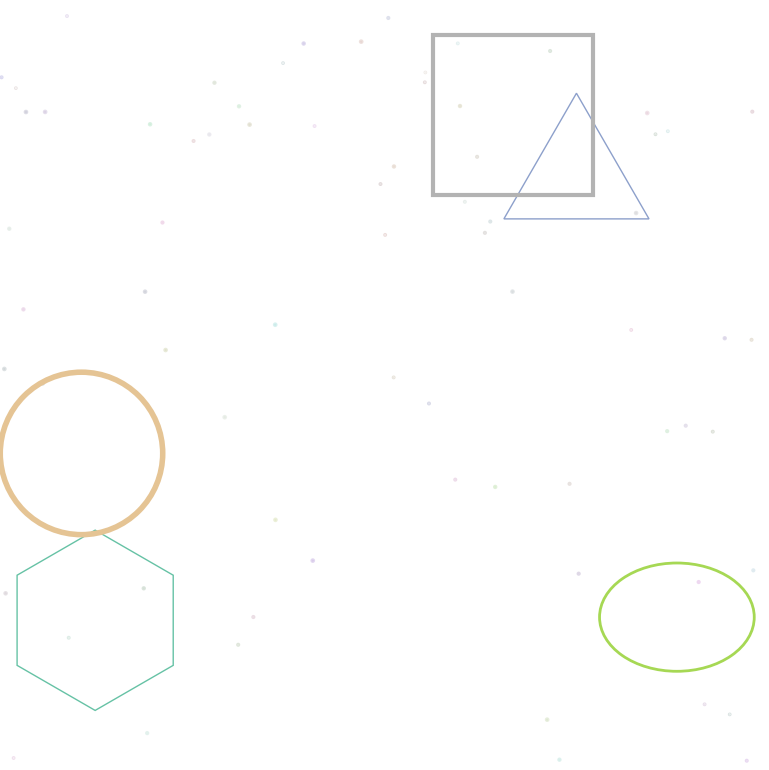[{"shape": "hexagon", "thickness": 0.5, "radius": 0.59, "center": [0.124, 0.194]}, {"shape": "triangle", "thickness": 0.5, "radius": 0.54, "center": [0.749, 0.77]}, {"shape": "oval", "thickness": 1, "radius": 0.5, "center": [0.879, 0.199]}, {"shape": "circle", "thickness": 2, "radius": 0.53, "center": [0.106, 0.411]}, {"shape": "square", "thickness": 1.5, "radius": 0.52, "center": [0.666, 0.85]}]